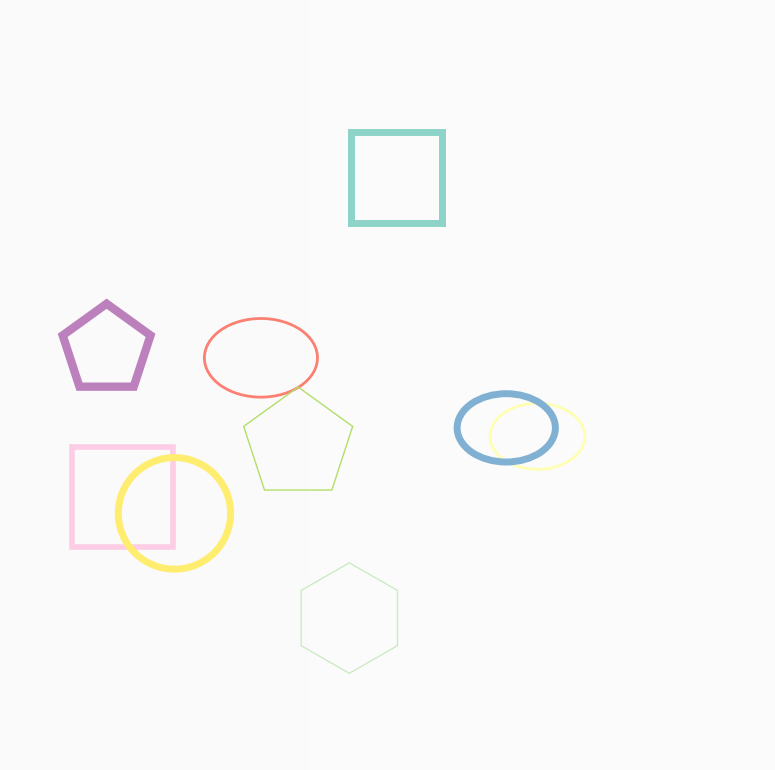[{"shape": "square", "thickness": 2.5, "radius": 0.29, "center": [0.511, 0.769]}, {"shape": "oval", "thickness": 1, "radius": 0.31, "center": [0.693, 0.433]}, {"shape": "oval", "thickness": 1, "radius": 0.36, "center": [0.337, 0.535]}, {"shape": "oval", "thickness": 2.5, "radius": 0.32, "center": [0.653, 0.444]}, {"shape": "pentagon", "thickness": 0.5, "radius": 0.37, "center": [0.385, 0.423]}, {"shape": "square", "thickness": 2, "radius": 0.33, "center": [0.158, 0.354]}, {"shape": "pentagon", "thickness": 3, "radius": 0.3, "center": [0.138, 0.546]}, {"shape": "hexagon", "thickness": 0.5, "radius": 0.36, "center": [0.451, 0.197]}, {"shape": "circle", "thickness": 2.5, "radius": 0.36, "center": [0.225, 0.333]}]